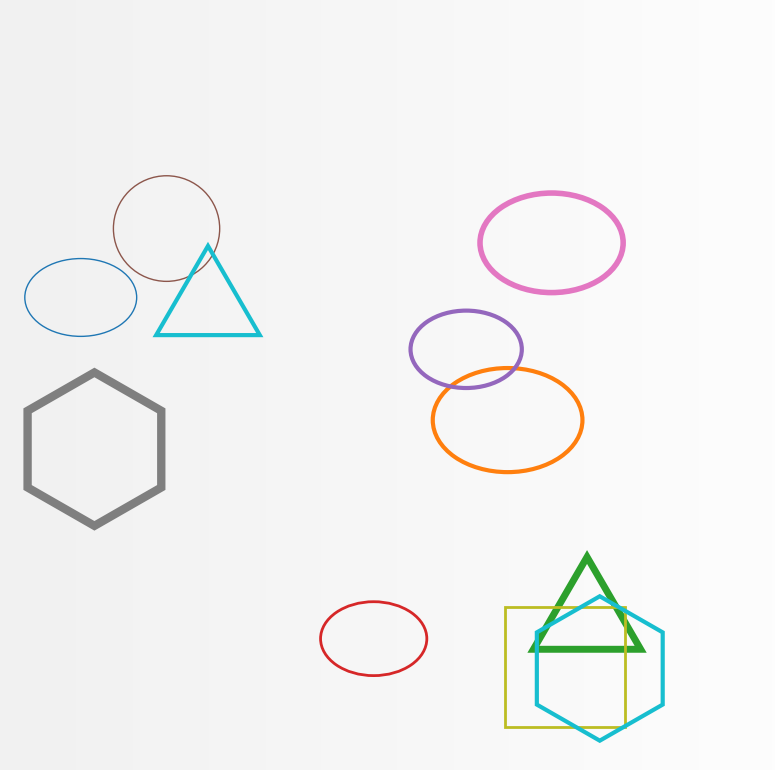[{"shape": "oval", "thickness": 0.5, "radius": 0.36, "center": [0.104, 0.614]}, {"shape": "oval", "thickness": 1.5, "radius": 0.48, "center": [0.655, 0.454]}, {"shape": "triangle", "thickness": 2.5, "radius": 0.4, "center": [0.757, 0.197]}, {"shape": "oval", "thickness": 1, "radius": 0.34, "center": [0.482, 0.171]}, {"shape": "oval", "thickness": 1.5, "radius": 0.36, "center": [0.602, 0.546]}, {"shape": "circle", "thickness": 0.5, "radius": 0.34, "center": [0.215, 0.703]}, {"shape": "oval", "thickness": 2, "radius": 0.46, "center": [0.712, 0.685]}, {"shape": "hexagon", "thickness": 3, "radius": 0.5, "center": [0.122, 0.417]}, {"shape": "square", "thickness": 1, "radius": 0.39, "center": [0.729, 0.134]}, {"shape": "triangle", "thickness": 1.5, "radius": 0.39, "center": [0.268, 0.603]}, {"shape": "hexagon", "thickness": 1.5, "radius": 0.47, "center": [0.774, 0.132]}]